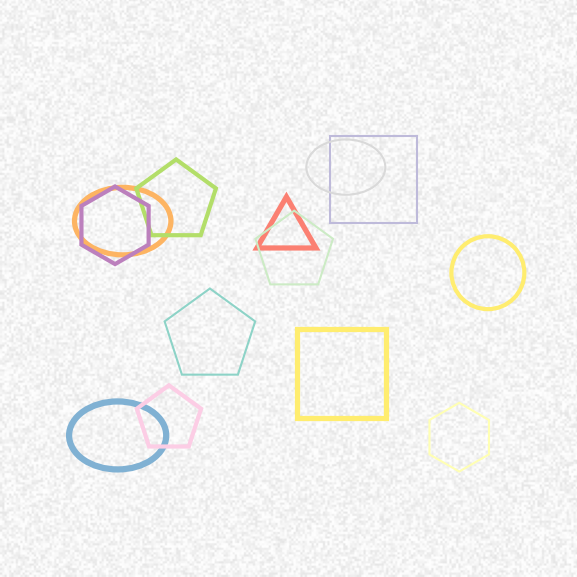[{"shape": "pentagon", "thickness": 1, "radius": 0.41, "center": [0.363, 0.417]}, {"shape": "hexagon", "thickness": 1, "radius": 0.3, "center": [0.795, 0.242]}, {"shape": "square", "thickness": 1, "radius": 0.38, "center": [0.647, 0.689]}, {"shape": "triangle", "thickness": 2.5, "radius": 0.3, "center": [0.496, 0.599]}, {"shape": "oval", "thickness": 3, "radius": 0.42, "center": [0.204, 0.245]}, {"shape": "oval", "thickness": 2.5, "radius": 0.42, "center": [0.212, 0.616]}, {"shape": "pentagon", "thickness": 2, "radius": 0.36, "center": [0.305, 0.651]}, {"shape": "pentagon", "thickness": 2, "radius": 0.29, "center": [0.293, 0.273]}, {"shape": "oval", "thickness": 1, "radius": 0.34, "center": [0.599, 0.71]}, {"shape": "hexagon", "thickness": 2, "radius": 0.34, "center": [0.199, 0.609]}, {"shape": "pentagon", "thickness": 1, "radius": 0.35, "center": [0.509, 0.564]}, {"shape": "circle", "thickness": 2, "radius": 0.32, "center": [0.845, 0.527]}, {"shape": "square", "thickness": 2.5, "radius": 0.39, "center": [0.592, 0.352]}]